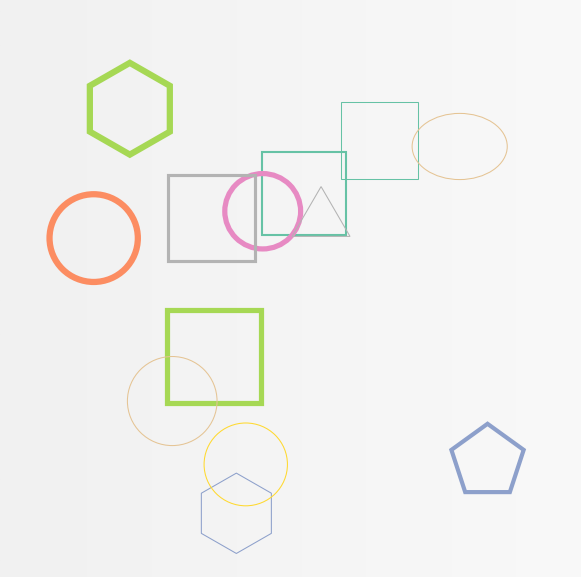[{"shape": "square", "thickness": 0.5, "radius": 0.33, "center": [0.653, 0.756]}, {"shape": "square", "thickness": 1, "radius": 0.36, "center": [0.522, 0.665]}, {"shape": "circle", "thickness": 3, "radius": 0.38, "center": [0.161, 0.587]}, {"shape": "pentagon", "thickness": 2, "radius": 0.33, "center": [0.839, 0.2]}, {"shape": "hexagon", "thickness": 0.5, "radius": 0.35, "center": [0.407, 0.11]}, {"shape": "circle", "thickness": 2.5, "radius": 0.33, "center": [0.452, 0.633]}, {"shape": "square", "thickness": 2.5, "radius": 0.4, "center": [0.368, 0.382]}, {"shape": "hexagon", "thickness": 3, "radius": 0.4, "center": [0.223, 0.811]}, {"shape": "circle", "thickness": 0.5, "radius": 0.36, "center": [0.423, 0.195]}, {"shape": "oval", "thickness": 0.5, "radius": 0.41, "center": [0.791, 0.745]}, {"shape": "circle", "thickness": 0.5, "radius": 0.39, "center": [0.296, 0.305]}, {"shape": "square", "thickness": 1.5, "radius": 0.37, "center": [0.363, 0.621]}, {"shape": "triangle", "thickness": 0.5, "radius": 0.29, "center": [0.552, 0.619]}]